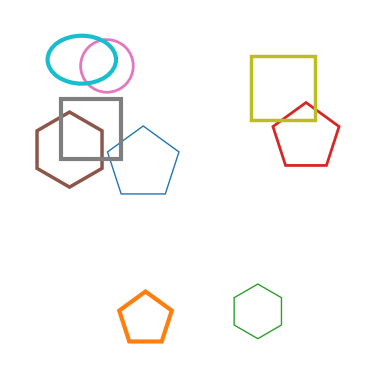[{"shape": "pentagon", "thickness": 1, "radius": 0.49, "center": [0.372, 0.575]}, {"shape": "pentagon", "thickness": 3, "radius": 0.36, "center": [0.378, 0.171]}, {"shape": "hexagon", "thickness": 1, "radius": 0.35, "center": [0.67, 0.191]}, {"shape": "pentagon", "thickness": 2, "radius": 0.45, "center": [0.795, 0.643]}, {"shape": "hexagon", "thickness": 2.5, "radius": 0.49, "center": [0.181, 0.611]}, {"shape": "circle", "thickness": 2, "radius": 0.34, "center": [0.278, 0.829]}, {"shape": "square", "thickness": 3, "radius": 0.39, "center": [0.236, 0.666]}, {"shape": "square", "thickness": 2.5, "radius": 0.42, "center": [0.734, 0.771]}, {"shape": "oval", "thickness": 3, "radius": 0.44, "center": [0.212, 0.845]}]